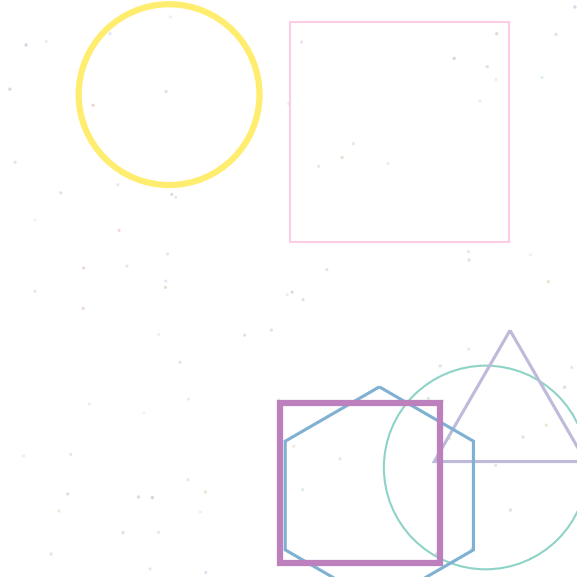[{"shape": "circle", "thickness": 1, "radius": 0.88, "center": [0.841, 0.19]}, {"shape": "triangle", "thickness": 1.5, "radius": 0.76, "center": [0.883, 0.276]}, {"shape": "hexagon", "thickness": 1.5, "radius": 0.94, "center": [0.657, 0.141]}, {"shape": "square", "thickness": 1, "radius": 0.95, "center": [0.691, 0.771]}, {"shape": "square", "thickness": 3, "radius": 0.69, "center": [0.623, 0.163]}, {"shape": "circle", "thickness": 3, "radius": 0.78, "center": [0.293, 0.835]}]